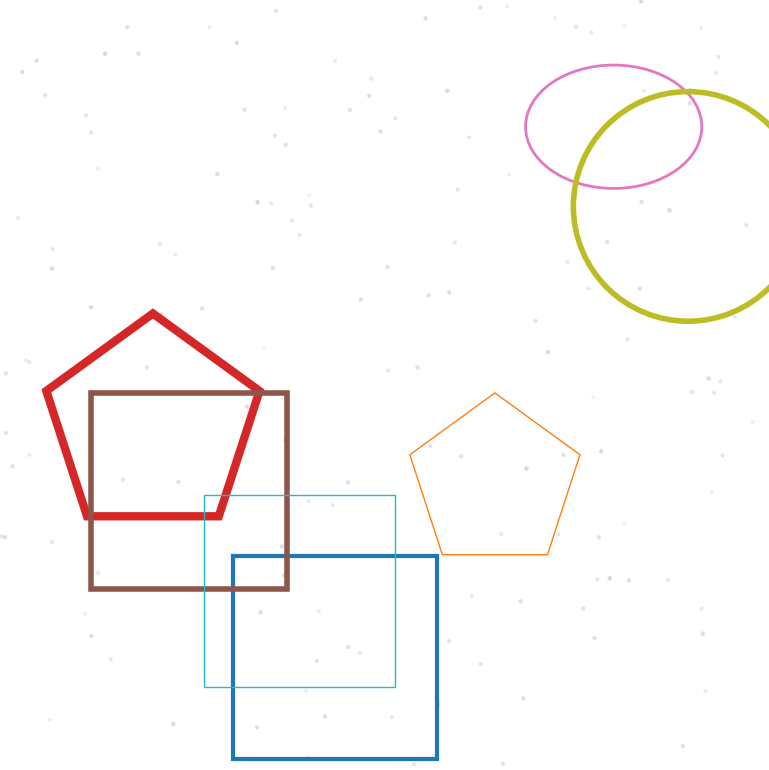[{"shape": "square", "thickness": 1.5, "radius": 0.66, "center": [0.435, 0.146]}, {"shape": "pentagon", "thickness": 0.5, "radius": 0.58, "center": [0.643, 0.374]}, {"shape": "pentagon", "thickness": 3, "radius": 0.73, "center": [0.199, 0.447]}, {"shape": "square", "thickness": 2, "radius": 0.64, "center": [0.246, 0.362]}, {"shape": "oval", "thickness": 1, "radius": 0.57, "center": [0.797, 0.835]}, {"shape": "circle", "thickness": 2, "radius": 0.75, "center": [0.894, 0.732]}, {"shape": "square", "thickness": 0.5, "radius": 0.62, "center": [0.389, 0.232]}]